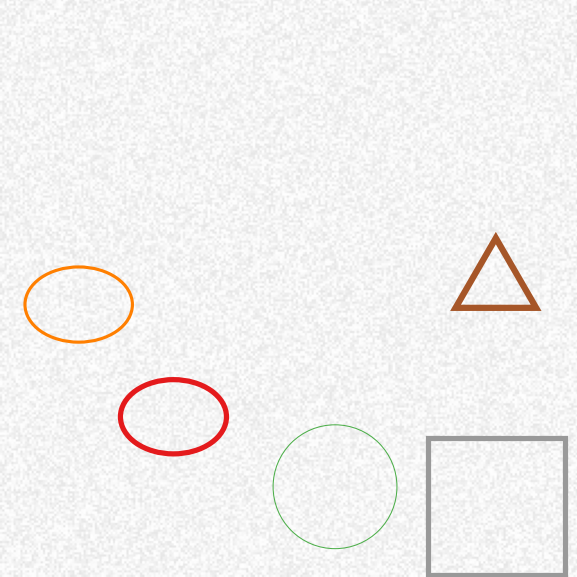[{"shape": "oval", "thickness": 2.5, "radius": 0.46, "center": [0.3, 0.277]}, {"shape": "circle", "thickness": 0.5, "radius": 0.54, "center": [0.58, 0.156]}, {"shape": "oval", "thickness": 1.5, "radius": 0.47, "center": [0.136, 0.472]}, {"shape": "triangle", "thickness": 3, "radius": 0.4, "center": [0.859, 0.506]}, {"shape": "square", "thickness": 2.5, "radius": 0.59, "center": [0.86, 0.123]}]